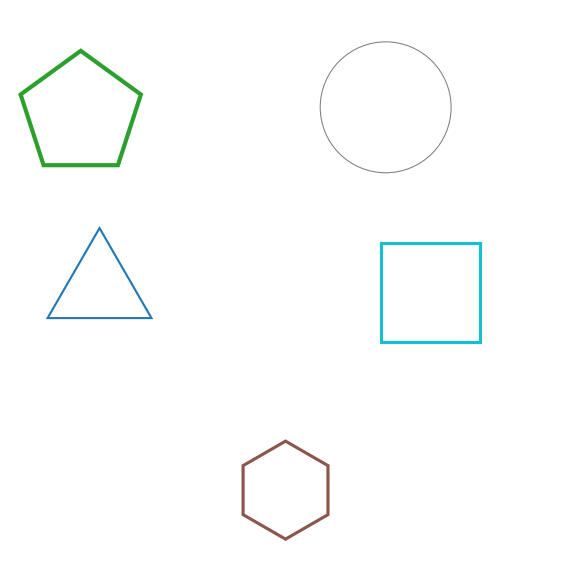[{"shape": "triangle", "thickness": 1, "radius": 0.52, "center": [0.172, 0.5]}, {"shape": "pentagon", "thickness": 2, "radius": 0.55, "center": [0.14, 0.802]}, {"shape": "hexagon", "thickness": 1.5, "radius": 0.42, "center": [0.494, 0.15]}, {"shape": "circle", "thickness": 0.5, "radius": 0.57, "center": [0.668, 0.813]}, {"shape": "square", "thickness": 1.5, "radius": 0.43, "center": [0.746, 0.492]}]